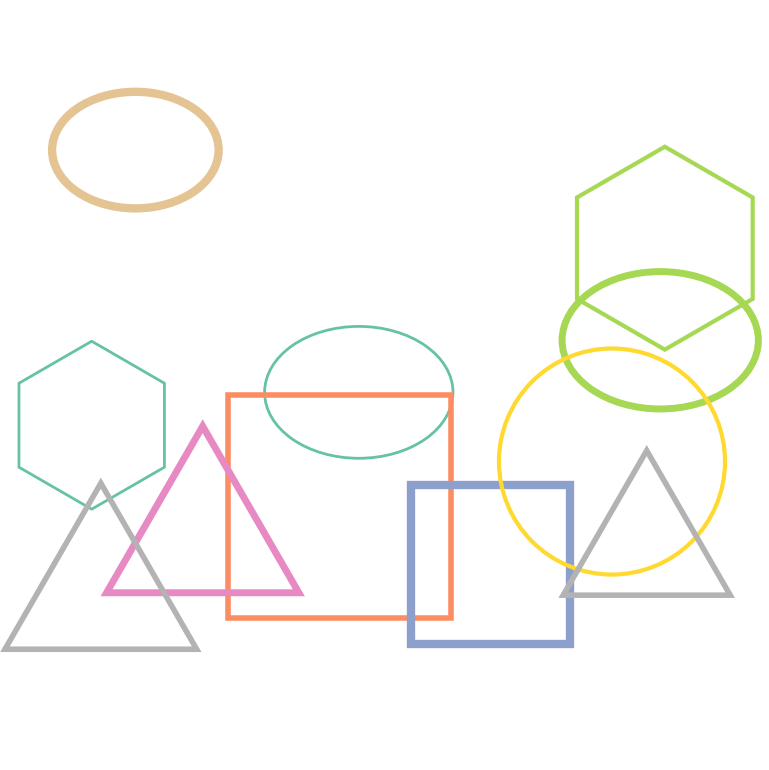[{"shape": "oval", "thickness": 1, "radius": 0.61, "center": [0.466, 0.49]}, {"shape": "hexagon", "thickness": 1, "radius": 0.55, "center": [0.119, 0.448]}, {"shape": "square", "thickness": 2, "radius": 0.72, "center": [0.441, 0.342]}, {"shape": "square", "thickness": 3, "radius": 0.52, "center": [0.637, 0.267]}, {"shape": "triangle", "thickness": 2.5, "radius": 0.72, "center": [0.263, 0.302]}, {"shape": "hexagon", "thickness": 1.5, "radius": 0.66, "center": [0.863, 0.678]}, {"shape": "oval", "thickness": 2.5, "radius": 0.64, "center": [0.857, 0.558]}, {"shape": "circle", "thickness": 1.5, "radius": 0.73, "center": [0.795, 0.401]}, {"shape": "oval", "thickness": 3, "radius": 0.54, "center": [0.176, 0.805]}, {"shape": "triangle", "thickness": 2, "radius": 0.72, "center": [0.131, 0.229]}, {"shape": "triangle", "thickness": 2, "radius": 0.63, "center": [0.84, 0.29]}]